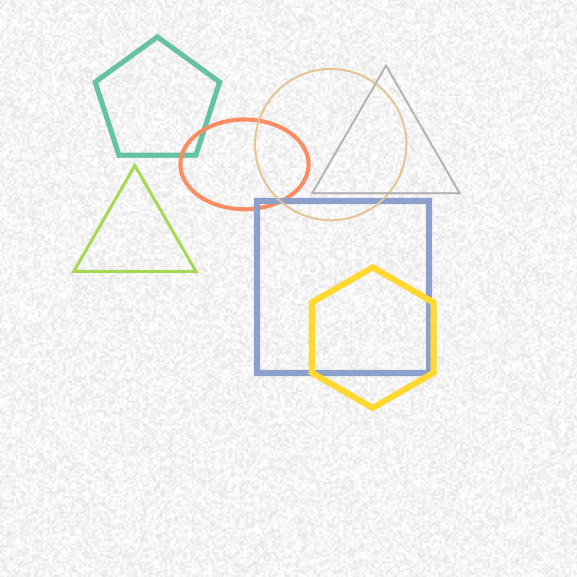[{"shape": "pentagon", "thickness": 2.5, "radius": 0.57, "center": [0.273, 0.822]}, {"shape": "oval", "thickness": 2, "radius": 0.55, "center": [0.423, 0.714]}, {"shape": "square", "thickness": 3, "radius": 0.75, "center": [0.594, 0.502]}, {"shape": "triangle", "thickness": 1.5, "radius": 0.61, "center": [0.234, 0.59]}, {"shape": "hexagon", "thickness": 3, "radius": 0.61, "center": [0.645, 0.414]}, {"shape": "circle", "thickness": 1, "radius": 0.66, "center": [0.573, 0.749]}, {"shape": "triangle", "thickness": 1, "radius": 0.74, "center": [0.668, 0.738]}]